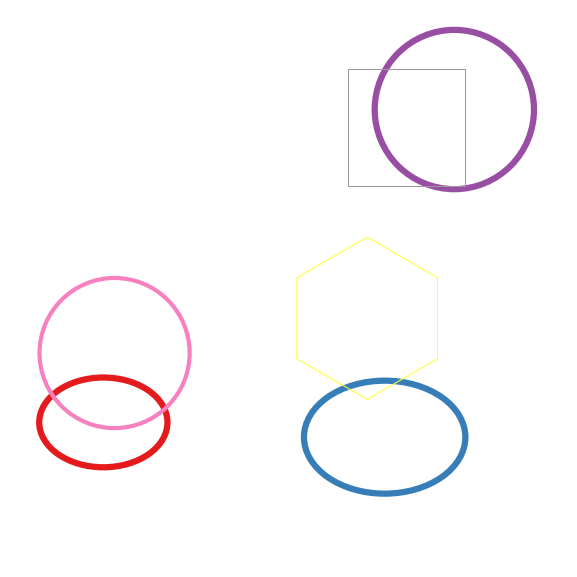[{"shape": "oval", "thickness": 3, "radius": 0.56, "center": [0.179, 0.268]}, {"shape": "oval", "thickness": 3, "radius": 0.7, "center": [0.666, 0.242]}, {"shape": "circle", "thickness": 3, "radius": 0.69, "center": [0.787, 0.809]}, {"shape": "hexagon", "thickness": 0.5, "radius": 0.7, "center": [0.636, 0.448]}, {"shape": "circle", "thickness": 2, "radius": 0.65, "center": [0.198, 0.388]}, {"shape": "square", "thickness": 0.5, "radius": 0.51, "center": [0.704, 0.778]}]